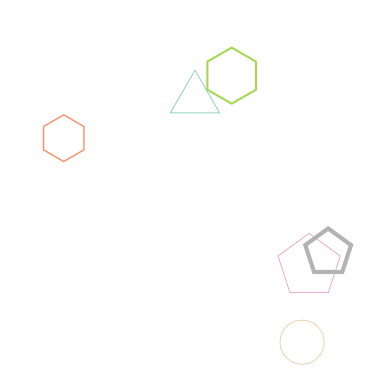[{"shape": "triangle", "thickness": 0.5, "radius": 0.37, "center": [0.506, 0.744]}, {"shape": "hexagon", "thickness": 1, "radius": 0.3, "center": [0.166, 0.641]}, {"shape": "pentagon", "thickness": 0.5, "radius": 0.42, "center": [0.803, 0.309]}, {"shape": "hexagon", "thickness": 1.5, "radius": 0.36, "center": [0.602, 0.803]}, {"shape": "circle", "thickness": 0.5, "radius": 0.29, "center": [0.785, 0.111]}, {"shape": "pentagon", "thickness": 3, "radius": 0.31, "center": [0.852, 0.344]}]